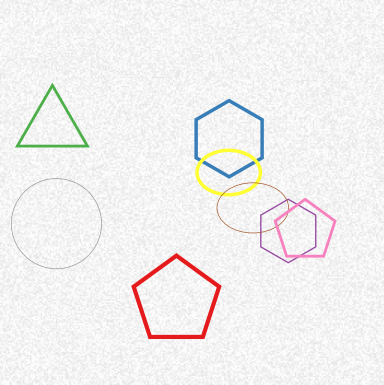[{"shape": "pentagon", "thickness": 3, "radius": 0.58, "center": [0.458, 0.219]}, {"shape": "hexagon", "thickness": 2.5, "radius": 0.49, "center": [0.595, 0.64]}, {"shape": "triangle", "thickness": 2, "radius": 0.53, "center": [0.136, 0.673]}, {"shape": "hexagon", "thickness": 1, "radius": 0.41, "center": [0.749, 0.4]}, {"shape": "oval", "thickness": 2.5, "radius": 0.41, "center": [0.594, 0.552]}, {"shape": "oval", "thickness": 0.5, "radius": 0.47, "center": [0.657, 0.46]}, {"shape": "pentagon", "thickness": 2, "radius": 0.41, "center": [0.793, 0.401]}, {"shape": "circle", "thickness": 0.5, "radius": 0.59, "center": [0.147, 0.419]}]